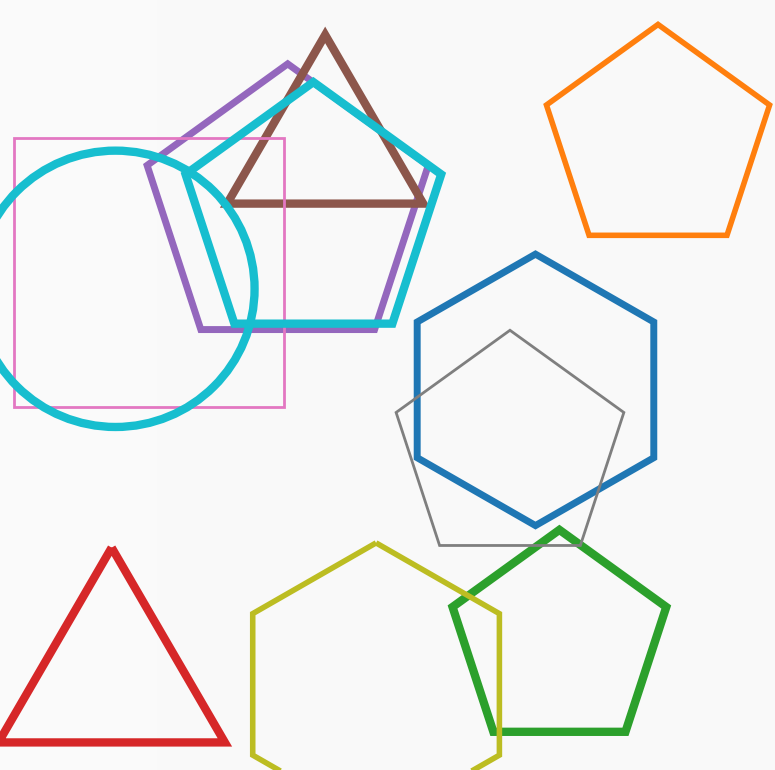[{"shape": "hexagon", "thickness": 2.5, "radius": 0.88, "center": [0.691, 0.494]}, {"shape": "pentagon", "thickness": 2, "radius": 0.76, "center": [0.849, 0.817]}, {"shape": "pentagon", "thickness": 3, "radius": 0.72, "center": [0.722, 0.167]}, {"shape": "triangle", "thickness": 3, "radius": 0.84, "center": [0.144, 0.12]}, {"shape": "pentagon", "thickness": 2.5, "radius": 0.95, "center": [0.371, 0.726]}, {"shape": "triangle", "thickness": 3, "radius": 0.73, "center": [0.42, 0.809]}, {"shape": "square", "thickness": 1, "radius": 0.87, "center": [0.193, 0.646]}, {"shape": "pentagon", "thickness": 1, "radius": 0.77, "center": [0.658, 0.417]}, {"shape": "hexagon", "thickness": 2, "radius": 0.92, "center": [0.485, 0.111]}, {"shape": "pentagon", "thickness": 3, "radius": 0.87, "center": [0.404, 0.72]}, {"shape": "circle", "thickness": 3, "radius": 0.9, "center": [0.149, 0.625]}]